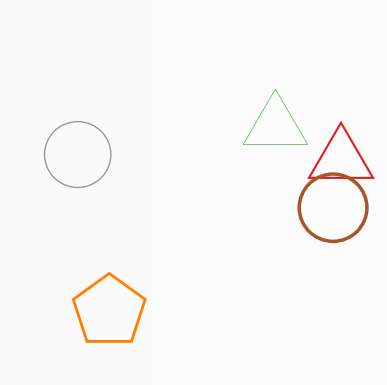[{"shape": "triangle", "thickness": 1.5, "radius": 0.48, "center": [0.88, 0.586]}, {"shape": "triangle", "thickness": 0.5, "radius": 0.48, "center": [0.711, 0.673]}, {"shape": "pentagon", "thickness": 2, "radius": 0.49, "center": [0.282, 0.192]}, {"shape": "circle", "thickness": 2.5, "radius": 0.44, "center": [0.86, 0.461]}, {"shape": "circle", "thickness": 1, "radius": 0.43, "center": [0.201, 0.599]}]